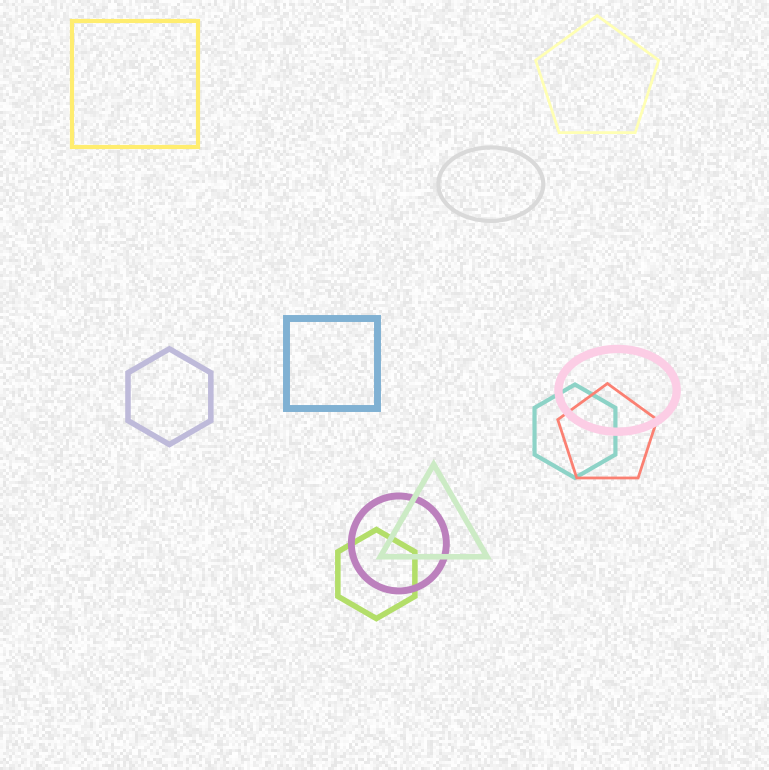[{"shape": "hexagon", "thickness": 1.5, "radius": 0.3, "center": [0.747, 0.44]}, {"shape": "pentagon", "thickness": 1, "radius": 0.42, "center": [0.776, 0.896]}, {"shape": "hexagon", "thickness": 2, "radius": 0.31, "center": [0.22, 0.485]}, {"shape": "pentagon", "thickness": 1, "radius": 0.34, "center": [0.789, 0.434]}, {"shape": "square", "thickness": 2.5, "radius": 0.3, "center": [0.43, 0.529]}, {"shape": "hexagon", "thickness": 2, "radius": 0.29, "center": [0.489, 0.254]}, {"shape": "oval", "thickness": 3, "radius": 0.38, "center": [0.802, 0.493]}, {"shape": "oval", "thickness": 1.5, "radius": 0.34, "center": [0.637, 0.761]}, {"shape": "circle", "thickness": 2.5, "radius": 0.31, "center": [0.518, 0.294]}, {"shape": "triangle", "thickness": 2, "radius": 0.4, "center": [0.563, 0.317]}, {"shape": "square", "thickness": 1.5, "radius": 0.41, "center": [0.175, 0.89]}]